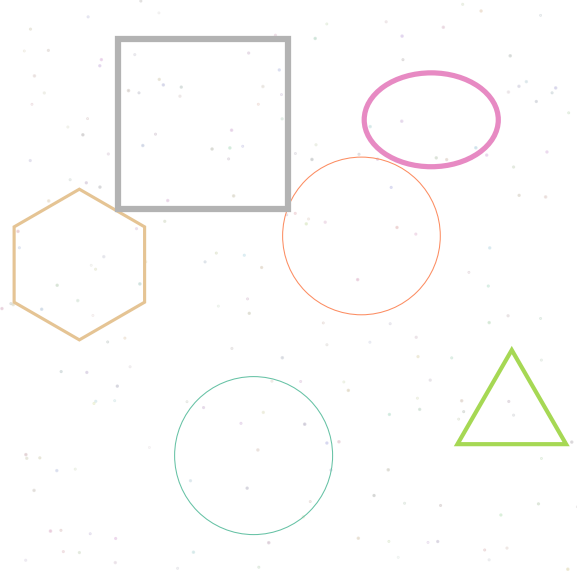[{"shape": "circle", "thickness": 0.5, "radius": 0.68, "center": [0.439, 0.21]}, {"shape": "circle", "thickness": 0.5, "radius": 0.68, "center": [0.626, 0.591]}, {"shape": "oval", "thickness": 2.5, "radius": 0.58, "center": [0.747, 0.792]}, {"shape": "triangle", "thickness": 2, "radius": 0.54, "center": [0.886, 0.284]}, {"shape": "hexagon", "thickness": 1.5, "radius": 0.65, "center": [0.137, 0.541]}, {"shape": "square", "thickness": 3, "radius": 0.74, "center": [0.351, 0.784]}]